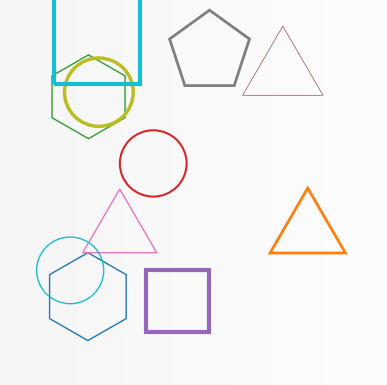[{"shape": "hexagon", "thickness": 1, "radius": 0.57, "center": [0.227, 0.23]}, {"shape": "triangle", "thickness": 2, "radius": 0.56, "center": [0.794, 0.399]}, {"shape": "hexagon", "thickness": 1, "radius": 0.54, "center": [0.228, 0.749]}, {"shape": "circle", "thickness": 1.5, "radius": 0.43, "center": [0.395, 0.576]}, {"shape": "square", "thickness": 3, "radius": 0.4, "center": [0.459, 0.218]}, {"shape": "triangle", "thickness": 0.5, "radius": 0.6, "center": [0.73, 0.812]}, {"shape": "triangle", "thickness": 1, "radius": 0.55, "center": [0.309, 0.399]}, {"shape": "pentagon", "thickness": 2, "radius": 0.54, "center": [0.541, 0.865]}, {"shape": "circle", "thickness": 2.5, "radius": 0.44, "center": [0.255, 0.761]}, {"shape": "square", "thickness": 3, "radius": 0.55, "center": [0.249, 0.893]}, {"shape": "circle", "thickness": 1, "radius": 0.43, "center": [0.181, 0.298]}]